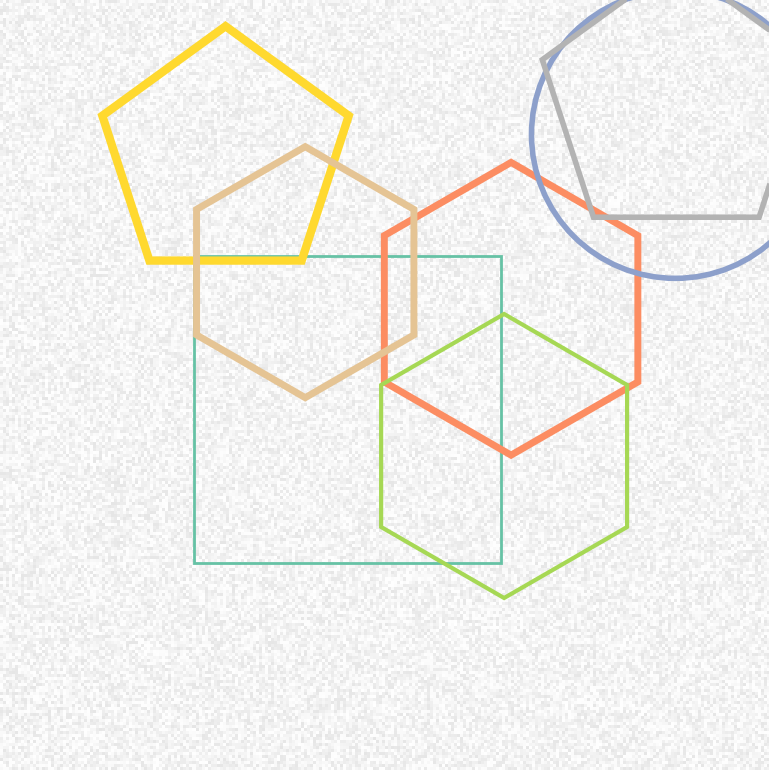[{"shape": "square", "thickness": 1, "radius": 1.0, "center": [0.451, 0.468]}, {"shape": "hexagon", "thickness": 2.5, "radius": 0.95, "center": [0.664, 0.599]}, {"shape": "circle", "thickness": 2, "radius": 0.93, "center": [0.877, 0.825]}, {"shape": "hexagon", "thickness": 1.5, "radius": 0.92, "center": [0.655, 0.408]}, {"shape": "pentagon", "thickness": 3, "radius": 0.84, "center": [0.293, 0.798]}, {"shape": "hexagon", "thickness": 2.5, "radius": 0.81, "center": [0.396, 0.647]}, {"shape": "pentagon", "thickness": 2, "radius": 0.91, "center": [0.878, 0.866]}]